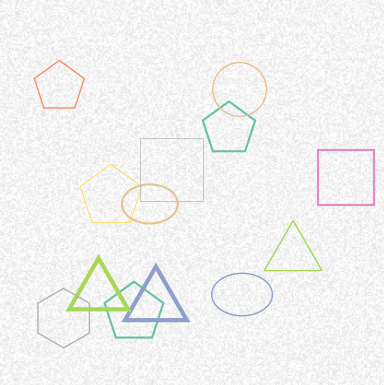[{"shape": "pentagon", "thickness": 1.5, "radius": 0.4, "center": [0.348, 0.188]}, {"shape": "pentagon", "thickness": 1.5, "radius": 0.36, "center": [0.595, 0.665]}, {"shape": "pentagon", "thickness": 1, "radius": 0.34, "center": [0.154, 0.775]}, {"shape": "oval", "thickness": 1, "radius": 0.39, "center": [0.629, 0.235]}, {"shape": "triangle", "thickness": 3, "radius": 0.46, "center": [0.405, 0.215]}, {"shape": "square", "thickness": 1.5, "radius": 0.36, "center": [0.899, 0.54]}, {"shape": "triangle", "thickness": 3, "radius": 0.44, "center": [0.256, 0.241]}, {"shape": "triangle", "thickness": 1, "radius": 0.43, "center": [0.761, 0.34]}, {"shape": "pentagon", "thickness": 0.5, "radius": 0.42, "center": [0.288, 0.489]}, {"shape": "oval", "thickness": 1.5, "radius": 0.36, "center": [0.389, 0.47]}, {"shape": "circle", "thickness": 1, "radius": 0.35, "center": [0.622, 0.768]}, {"shape": "square", "thickness": 0.5, "radius": 0.41, "center": [0.445, 0.559]}, {"shape": "hexagon", "thickness": 1, "radius": 0.39, "center": [0.165, 0.174]}]